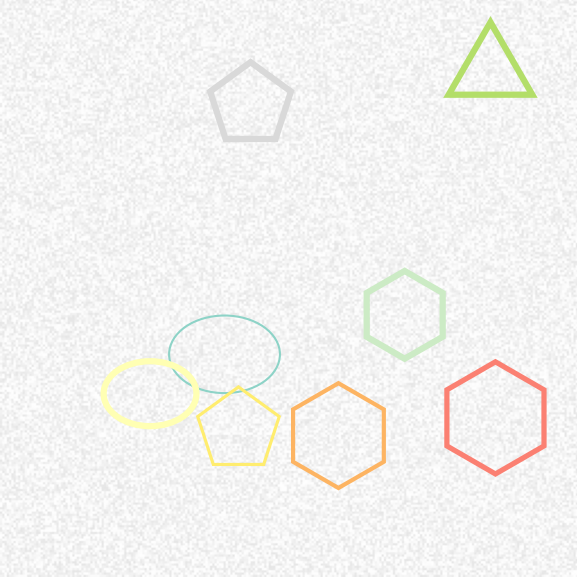[{"shape": "oval", "thickness": 1, "radius": 0.48, "center": [0.389, 0.386]}, {"shape": "oval", "thickness": 3, "radius": 0.4, "center": [0.26, 0.317]}, {"shape": "hexagon", "thickness": 2.5, "radius": 0.49, "center": [0.858, 0.276]}, {"shape": "hexagon", "thickness": 2, "radius": 0.45, "center": [0.586, 0.245]}, {"shape": "triangle", "thickness": 3, "radius": 0.42, "center": [0.849, 0.877]}, {"shape": "pentagon", "thickness": 3, "radius": 0.37, "center": [0.434, 0.818]}, {"shape": "hexagon", "thickness": 3, "radius": 0.38, "center": [0.701, 0.454]}, {"shape": "pentagon", "thickness": 1.5, "radius": 0.37, "center": [0.413, 0.255]}]